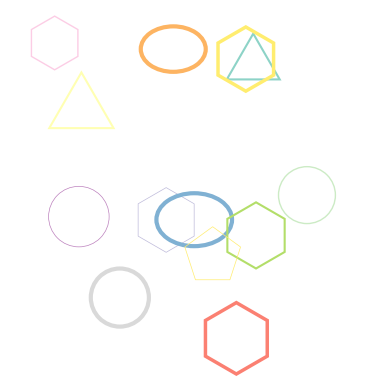[{"shape": "triangle", "thickness": 1.5, "radius": 0.4, "center": [0.658, 0.833]}, {"shape": "triangle", "thickness": 1.5, "radius": 0.48, "center": [0.211, 0.715]}, {"shape": "hexagon", "thickness": 0.5, "radius": 0.42, "center": [0.432, 0.429]}, {"shape": "hexagon", "thickness": 2.5, "radius": 0.46, "center": [0.614, 0.121]}, {"shape": "oval", "thickness": 3, "radius": 0.49, "center": [0.505, 0.429]}, {"shape": "oval", "thickness": 3, "radius": 0.42, "center": [0.45, 0.872]}, {"shape": "hexagon", "thickness": 1.5, "radius": 0.43, "center": [0.665, 0.389]}, {"shape": "hexagon", "thickness": 1, "radius": 0.35, "center": [0.142, 0.888]}, {"shape": "circle", "thickness": 3, "radius": 0.38, "center": [0.311, 0.227]}, {"shape": "circle", "thickness": 0.5, "radius": 0.39, "center": [0.205, 0.437]}, {"shape": "circle", "thickness": 1, "radius": 0.37, "center": [0.797, 0.493]}, {"shape": "hexagon", "thickness": 2.5, "radius": 0.42, "center": [0.638, 0.847]}, {"shape": "pentagon", "thickness": 0.5, "radius": 0.38, "center": [0.552, 0.335]}]